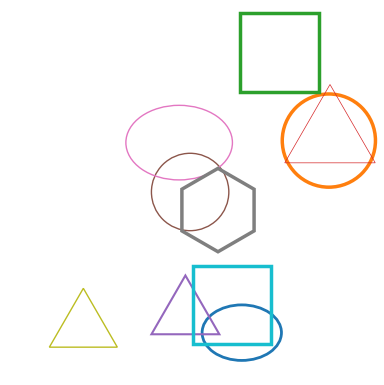[{"shape": "oval", "thickness": 2, "radius": 0.52, "center": [0.628, 0.136]}, {"shape": "circle", "thickness": 2.5, "radius": 0.61, "center": [0.854, 0.635]}, {"shape": "square", "thickness": 2.5, "radius": 0.51, "center": [0.727, 0.863]}, {"shape": "triangle", "thickness": 0.5, "radius": 0.68, "center": [0.857, 0.645]}, {"shape": "triangle", "thickness": 1.5, "radius": 0.51, "center": [0.482, 0.183]}, {"shape": "circle", "thickness": 1, "radius": 0.5, "center": [0.494, 0.501]}, {"shape": "oval", "thickness": 1, "radius": 0.69, "center": [0.465, 0.63]}, {"shape": "hexagon", "thickness": 2.5, "radius": 0.54, "center": [0.566, 0.454]}, {"shape": "triangle", "thickness": 1, "radius": 0.51, "center": [0.216, 0.149]}, {"shape": "square", "thickness": 2.5, "radius": 0.51, "center": [0.603, 0.207]}]